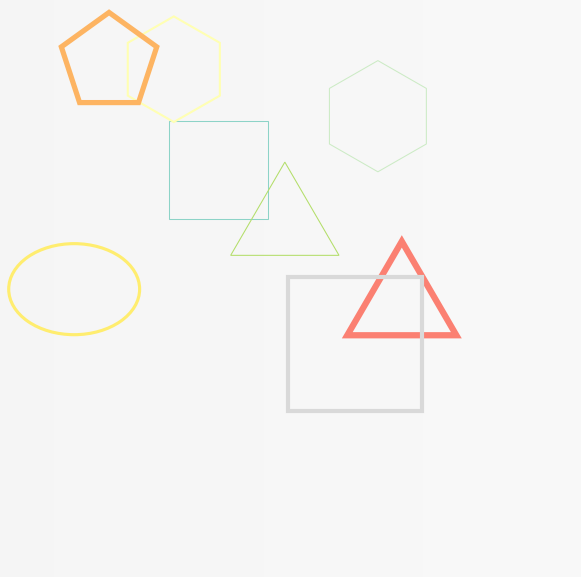[{"shape": "square", "thickness": 0.5, "radius": 0.42, "center": [0.376, 0.705]}, {"shape": "hexagon", "thickness": 1, "radius": 0.46, "center": [0.299, 0.879]}, {"shape": "triangle", "thickness": 3, "radius": 0.54, "center": [0.691, 0.473]}, {"shape": "pentagon", "thickness": 2.5, "radius": 0.43, "center": [0.188, 0.891]}, {"shape": "triangle", "thickness": 0.5, "radius": 0.54, "center": [0.49, 0.611]}, {"shape": "square", "thickness": 2, "radius": 0.58, "center": [0.611, 0.404]}, {"shape": "hexagon", "thickness": 0.5, "radius": 0.48, "center": [0.65, 0.798]}, {"shape": "oval", "thickness": 1.5, "radius": 0.56, "center": [0.128, 0.498]}]